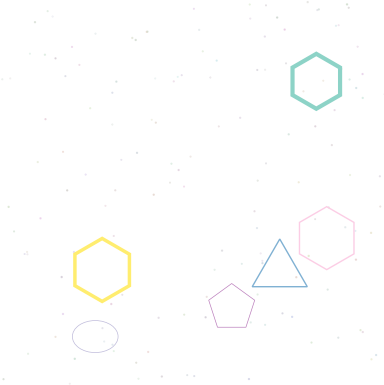[{"shape": "hexagon", "thickness": 3, "radius": 0.36, "center": [0.822, 0.789]}, {"shape": "oval", "thickness": 0.5, "radius": 0.3, "center": [0.247, 0.126]}, {"shape": "triangle", "thickness": 1, "radius": 0.41, "center": [0.727, 0.297]}, {"shape": "hexagon", "thickness": 1, "radius": 0.41, "center": [0.849, 0.381]}, {"shape": "pentagon", "thickness": 0.5, "radius": 0.31, "center": [0.602, 0.201]}, {"shape": "hexagon", "thickness": 2.5, "radius": 0.41, "center": [0.265, 0.299]}]